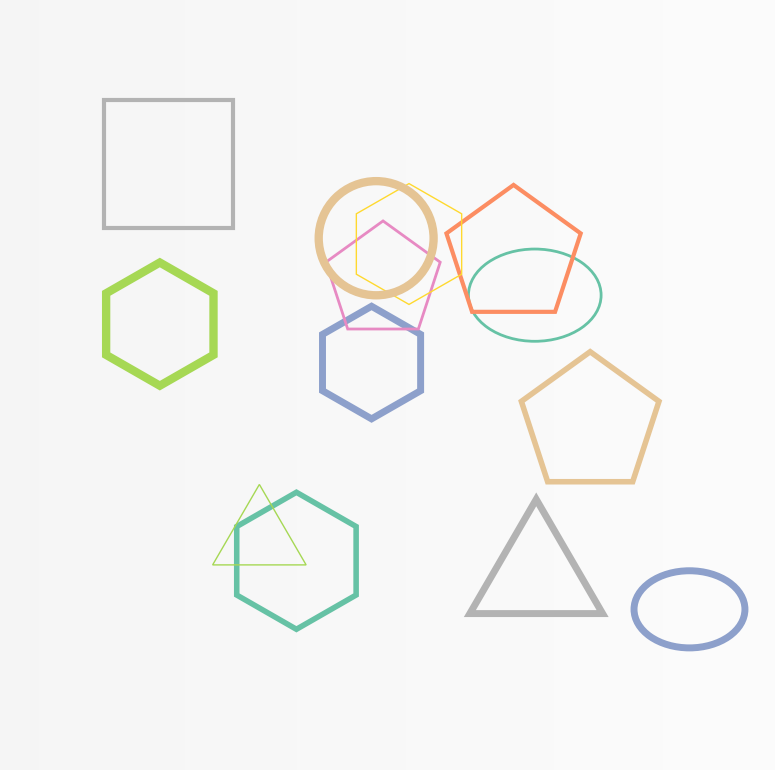[{"shape": "oval", "thickness": 1, "radius": 0.43, "center": [0.69, 0.617]}, {"shape": "hexagon", "thickness": 2, "radius": 0.44, "center": [0.382, 0.272]}, {"shape": "pentagon", "thickness": 1.5, "radius": 0.46, "center": [0.663, 0.669]}, {"shape": "hexagon", "thickness": 2.5, "radius": 0.37, "center": [0.479, 0.529]}, {"shape": "oval", "thickness": 2.5, "radius": 0.36, "center": [0.89, 0.209]}, {"shape": "pentagon", "thickness": 1, "radius": 0.39, "center": [0.494, 0.635]}, {"shape": "triangle", "thickness": 0.5, "radius": 0.35, "center": [0.335, 0.301]}, {"shape": "hexagon", "thickness": 3, "radius": 0.4, "center": [0.206, 0.579]}, {"shape": "hexagon", "thickness": 0.5, "radius": 0.39, "center": [0.528, 0.683]}, {"shape": "pentagon", "thickness": 2, "radius": 0.47, "center": [0.762, 0.45]}, {"shape": "circle", "thickness": 3, "radius": 0.37, "center": [0.485, 0.691]}, {"shape": "square", "thickness": 1.5, "radius": 0.42, "center": [0.217, 0.787]}, {"shape": "triangle", "thickness": 2.5, "radius": 0.49, "center": [0.692, 0.253]}]